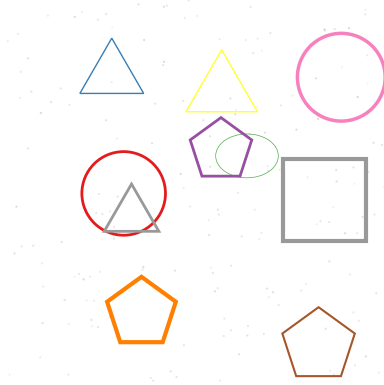[{"shape": "circle", "thickness": 2, "radius": 0.54, "center": [0.321, 0.498]}, {"shape": "triangle", "thickness": 1, "radius": 0.48, "center": [0.29, 0.805]}, {"shape": "oval", "thickness": 0.5, "radius": 0.41, "center": [0.642, 0.595]}, {"shape": "pentagon", "thickness": 2, "radius": 0.42, "center": [0.574, 0.61]}, {"shape": "pentagon", "thickness": 3, "radius": 0.47, "center": [0.367, 0.187]}, {"shape": "triangle", "thickness": 1, "radius": 0.54, "center": [0.576, 0.763]}, {"shape": "pentagon", "thickness": 1.5, "radius": 0.49, "center": [0.827, 0.103]}, {"shape": "circle", "thickness": 2.5, "radius": 0.57, "center": [0.886, 0.799]}, {"shape": "square", "thickness": 3, "radius": 0.53, "center": [0.843, 0.48]}, {"shape": "triangle", "thickness": 2, "radius": 0.41, "center": [0.342, 0.44]}]